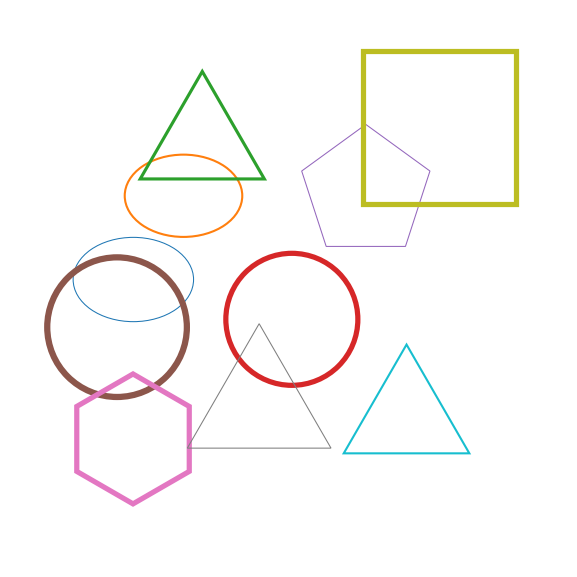[{"shape": "oval", "thickness": 0.5, "radius": 0.52, "center": [0.231, 0.515]}, {"shape": "oval", "thickness": 1, "radius": 0.51, "center": [0.318, 0.66]}, {"shape": "triangle", "thickness": 1.5, "radius": 0.62, "center": [0.35, 0.751]}, {"shape": "circle", "thickness": 2.5, "radius": 0.57, "center": [0.505, 0.446]}, {"shape": "pentagon", "thickness": 0.5, "radius": 0.58, "center": [0.633, 0.667]}, {"shape": "circle", "thickness": 3, "radius": 0.6, "center": [0.203, 0.433]}, {"shape": "hexagon", "thickness": 2.5, "radius": 0.56, "center": [0.23, 0.239]}, {"shape": "triangle", "thickness": 0.5, "radius": 0.72, "center": [0.449, 0.295]}, {"shape": "square", "thickness": 2.5, "radius": 0.66, "center": [0.761, 0.778]}, {"shape": "triangle", "thickness": 1, "radius": 0.63, "center": [0.704, 0.277]}]